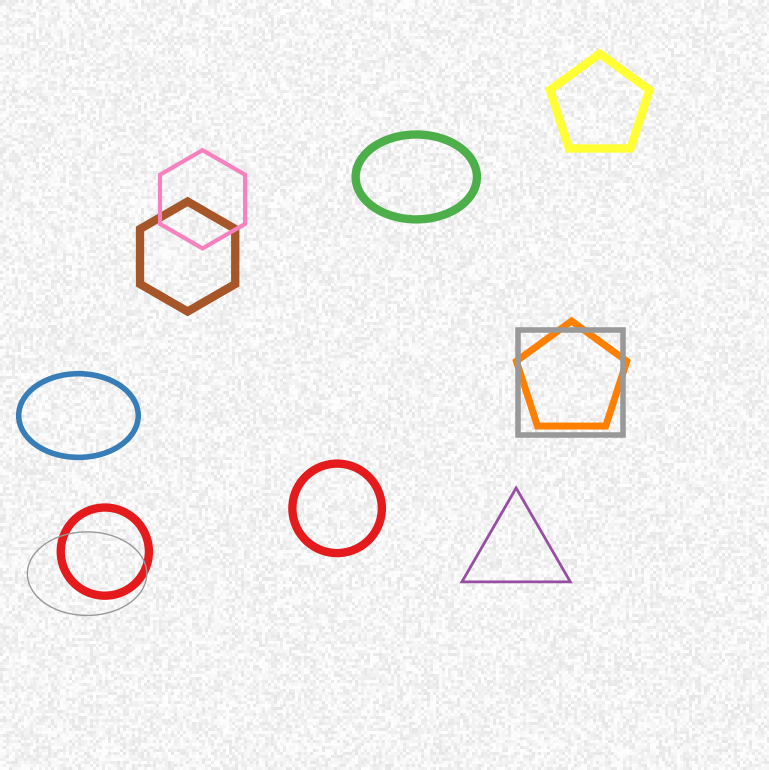[{"shape": "circle", "thickness": 3, "radius": 0.29, "center": [0.136, 0.284]}, {"shape": "circle", "thickness": 3, "radius": 0.29, "center": [0.438, 0.34]}, {"shape": "oval", "thickness": 2, "radius": 0.39, "center": [0.102, 0.46]}, {"shape": "oval", "thickness": 3, "radius": 0.39, "center": [0.541, 0.77]}, {"shape": "triangle", "thickness": 1, "radius": 0.41, "center": [0.67, 0.285]}, {"shape": "pentagon", "thickness": 2.5, "radius": 0.38, "center": [0.742, 0.508]}, {"shape": "pentagon", "thickness": 3, "radius": 0.34, "center": [0.779, 0.862]}, {"shape": "hexagon", "thickness": 3, "radius": 0.36, "center": [0.244, 0.667]}, {"shape": "hexagon", "thickness": 1.5, "radius": 0.32, "center": [0.263, 0.741]}, {"shape": "square", "thickness": 2, "radius": 0.34, "center": [0.741, 0.503]}, {"shape": "oval", "thickness": 0.5, "radius": 0.39, "center": [0.113, 0.255]}]